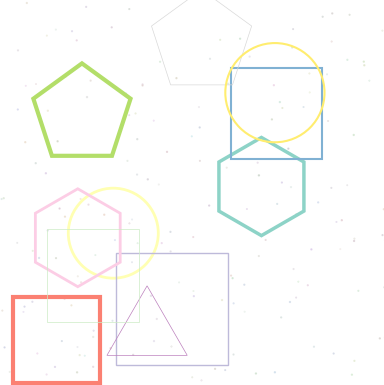[{"shape": "hexagon", "thickness": 2.5, "radius": 0.64, "center": [0.679, 0.516]}, {"shape": "circle", "thickness": 2, "radius": 0.58, "center": [0.294, 0.394]}, {"shape": "square", "thickness": 1, "radius": 0.73, "center": [0.447, 0.197]}, {"shape": "square", "thickness": 3, "radius": 0.56, "center": [0.147, 0.117]}, {"shape": "square", "thickness": 1.5, "radius": 0.59, "center": [0.718, 0.705]}, {"shape": "pentagon", "thickness": 3, "radius": 0.66, "center": [0.213, 0.703]}, {"shape": "hexagon", "thickness": 2, "radius": 0.64, "center": [0.202, 0.382]}, {"shape": "pentagon", "thickness": 0.5, "radius": 0.68, "center": [0.524, 0.89]}, {"shape": "triangle", "thickness": 0.5, "radius": 0.6, "center": [0.382, 0.137]}, {"shape": "square", "thickness": 0.5, "radius": 0.6, "center": [0.242, 0.285]}, {"shape": "circle", "thickness": 1.5, "radius": 0.64, "center": [0.714, 0.759]}]